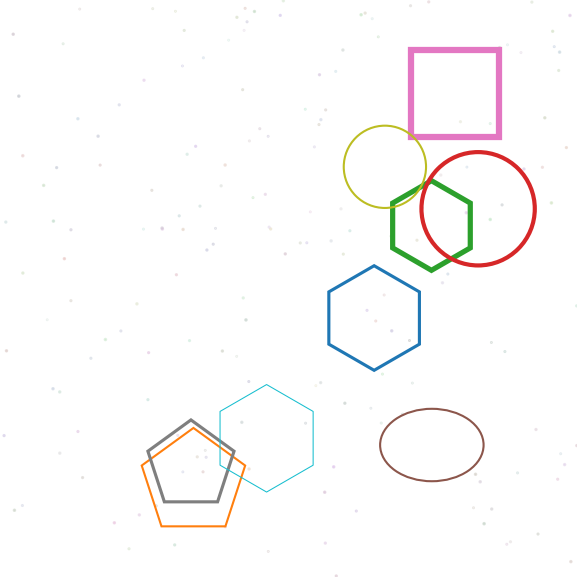[{"shape": "hexagon", "thickness": 1.5, "radius": 0.45, "center": [0.648, 0.448]}, {"shape": "pentagon", "thickness": 1, "radius": 0.47, "center": [0.335, 0.164]}, {"shape": "hexagon", "thickness": 2.5, "radius": 0.39, "center": [0.747, 0.609]}, {"shape": "circle", "thickness": 2, "radius": 0.49, "center": [0.828, 0.638]}, {"shape": "oval", "thickness": 1, "radius": 0.45, "center": [0.748, 0.229]}, {"shape": "square", "thickness": 3, "radius": 0.38, "center": [0.788, 0.837]}, {"shape": "pentagon", "thickness": 1.5, "radius": 0.39, "center": [0.331, 0.194]}, {"shape": "circle", "thickness": 1, "radius": 0.36, "center": [0.666, 0.71]}, {"shape": "hexagon", "thickness": 0.5, "radius": 0.47, "center": [0.462, 0.24]}]